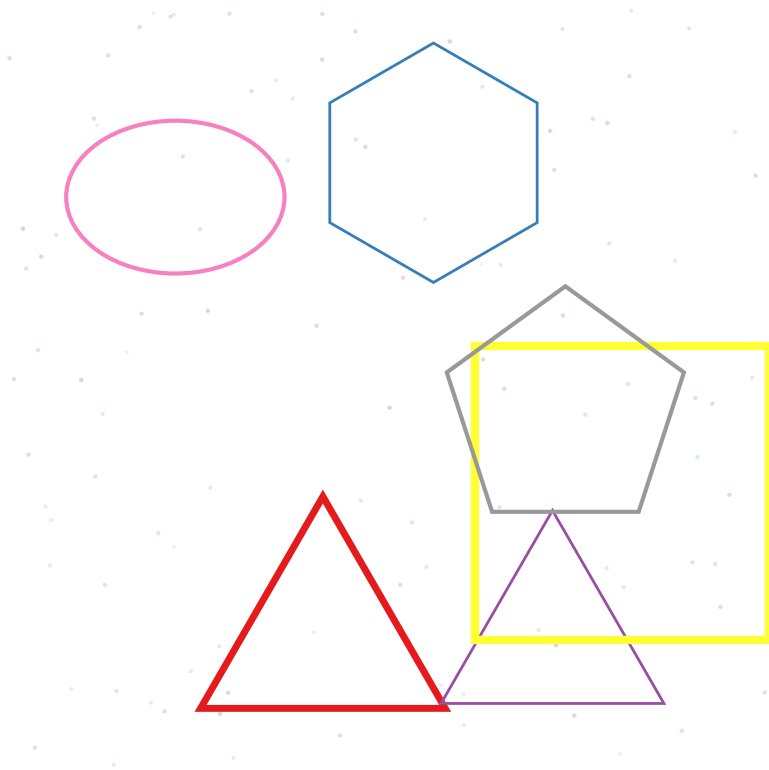[{"shape": "triangle", "thickness": 2.5, "radius": 0.92, "center": [0.419, 0.172]}, {"shape": "hexagon", "thickness": 1, "radius": 0.78, "center": [0.563, 0.789]}, {"shape": "triangle", "thickness": 1, "radius": 0.84, "center": [0.718, 0.17]}, {"shape": "square", "thickness": 3, "radius": 0.96, "center": [0.808, 0.36]}, {"shape": "oval", "thickness": 1.5, "radius": 0.71, "center": [0.228, 0.744]}, {"shape": "pentagon", "thickness": 1.5, "radius": 0.81, "center": [0.734, 0.466]}]